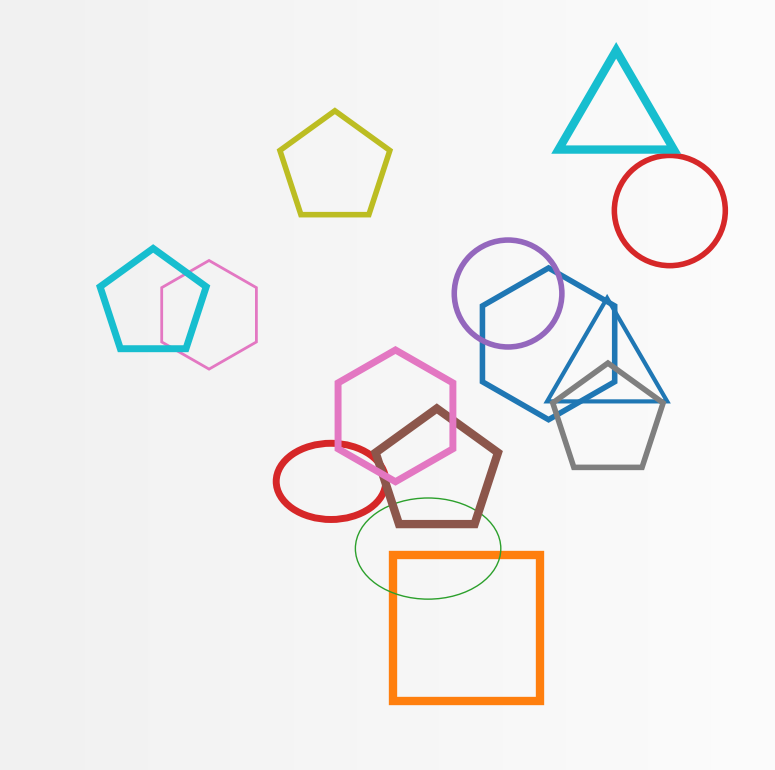[{"shape": "hexagon", "thickness": 2, "radius": 0.49, "center": [0.708, 0.553]}, {"shape": "triangle", "thickness": 1.5, "radius": 0.45, "center": [0.783, 0.523]}, {"shape": "square", "thickness": 3, "radius": 0.47, "center": [0.601, 0.184]}, {"shape": "oval", "thickness": 0.5, "radius": 0.47, "center": [0.552, 0.288]}, {"shape": "oval", "thickness": 2.5, "radius": 0.35, "center": [0.427, 0.375]}, {"shape": "circle", "thickness": 2, "radius": 0.36, "center": [0.864, 0.727]}, {"shape": "circle", "thickness": 2, "radius": 0.35, "center": [0.656, 0.619]}, {"shape": "pentagon", "thickness": 3, "radius": 0.42, "center": [0.564, 0.387]}, {"shape": "hexagon", "thickness": 2.5, "radius": 0.43, "center": [0.51, 0.46]}, {"shape": "hexagon", "thickness": 1, "radius": 0.35, "center": [0.27, 0.591]}, {"shape": "pentagon", "thickness": 2, "radius": 0.37, "center": [0.784, 0.454]}, {"shape": "pentagon", "thickness": 2, "radius": 0.37, "center": [0.432, 0.782]}, {"shape": "triangle", "thickness": 3, "radius": 0.43, "center": [0.795, 0.849]}, {"shape": "pentagon", "thickness": 2.5, "radius": 0.36, "center": [0.198, 0.605]}]